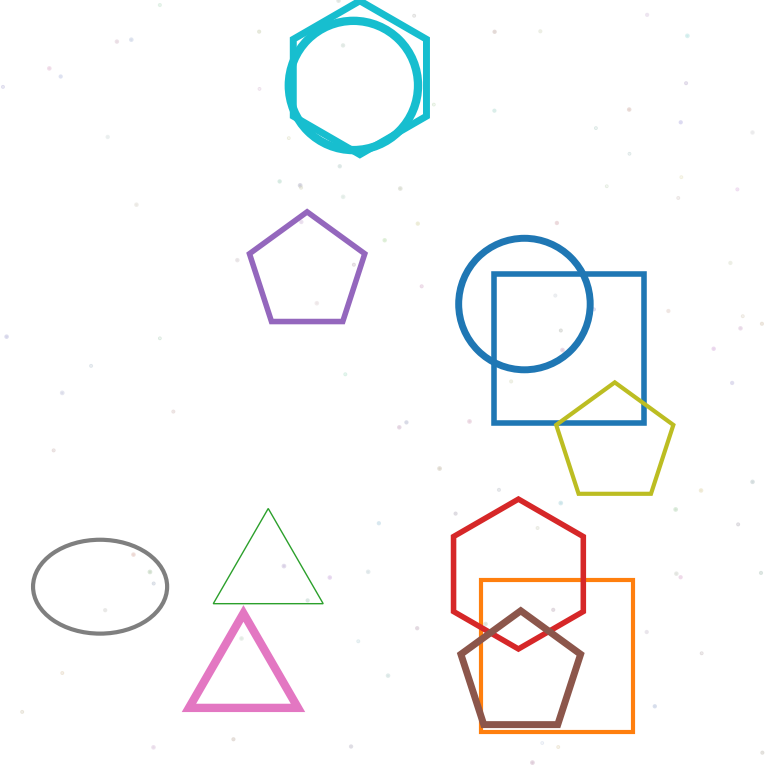[{"shape": "circle", "thickness": 2.5, "radius": 0.43, "center": [0.681, 0.605]}, {"shape": "square", "thickness": 2, "radius": 0.49, "center": [0.739, 0.547]}, {"shape": "square", "thickness": 1.5, "radius": 0.49, "center": [0.723, 0.148]}, {"shape": "triangle", "thickness": 0.5, "radius": 0.41, "center": [0.348, 0.257]}, {"shape": "hexagon", "thickness": 2, "radius": 0.49, "center": [0.673, 0.254]}, {"shape": "pentagon", "thickness": 2, "radius": 0.39, "center": [0.399, 0.646]}, {"shape": "pentagon", "thickness": 2.5, "radius": 0.41, "center": [0.676, 0.125]}, {"shape": "triangle", "thickness": 3, "radius": 0.41, "center": [0.316, 0.122]}, {"shape": "oval", "thickness": 1.5, "radius": 0.44, "center": [0.13, 0.238]}, {"shape": "pentagon", "thickness": 1.5, "radius": 0.4, "center": [0.798, 0.423]}, {"shape": "circle", "thickness": 3, "radius": 0.42, "center": [0.459, 0.889]}, {"shape": "hexagon", "thickness": 2.5, "radius": 0.5, "center": [0.467, 0.899]}]